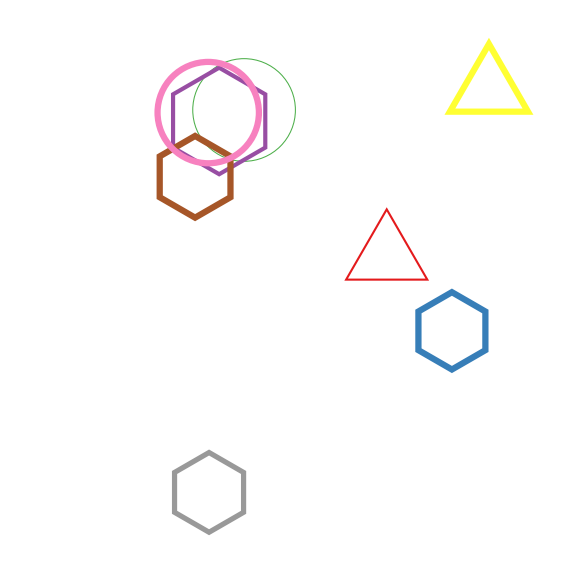[{"shape": "triangle", "thickness": 1, "radius": 0.41, "center": [0.67, 0.555]}, {"shape": "hexagon", "thickness": 3, "radius": 0.33, "center": [0.783, 0.426]}, {"shape": "circle", "thickness": 0.5, "radius": 0.44, "center": [0.423, 0.809]}, {"shape": "hexagon", "thickness": 2, "radius": 0.46, "center": [0.38, 0.79]}, {"shape": "triangle", "thickness": 3, "radius": 0.39, "center": [0.847, 0.845]}, {"shape": "hexagon", "thickness": 3, "radius": 0.35, "center": [0.338, 0.693]}, {"shape": "circle", "thickness": 3, "radius": 0.44, "center": [0.361, 0.804]}, {"shape": "hexagon", "thickness": 2.5, "radius": 0.35, "center": [0.362, 0.147]}]